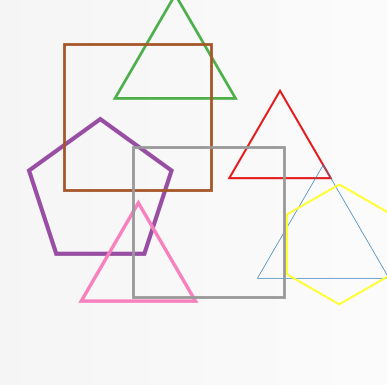[{"shape": "triangle", "thickness": 1.5, "radius": 0.76, "center": [0.723, 0.613]}, {"shape": "triangle", "thickness": 0.5, "radius": 0.98, "center": [0.834, 0.375]}, {"shape": "triangle", "thickness": 2, "radius": 0.9, "center": [0.452, 0.834]}, {"shape": "pentagon", "thickness": 3, "radius": 0.97, "center": [0.259, 0.497]}, {"shape": "hexagon", "thickness": 1.5, "radius": 0.78, "center": [0.875, 0.365]}, {"shape": "square", "thickness": 2, "radius": 0.95, "center": [0.355, 0.696]}, {"shape": "triangle", "thickness": 2.5, "radius": 0.85, "center": [0.357, 0.303]}, {"shape": "square", "thickness": 2, "radius": 0.97, "center": [0.537, 0.423]}]